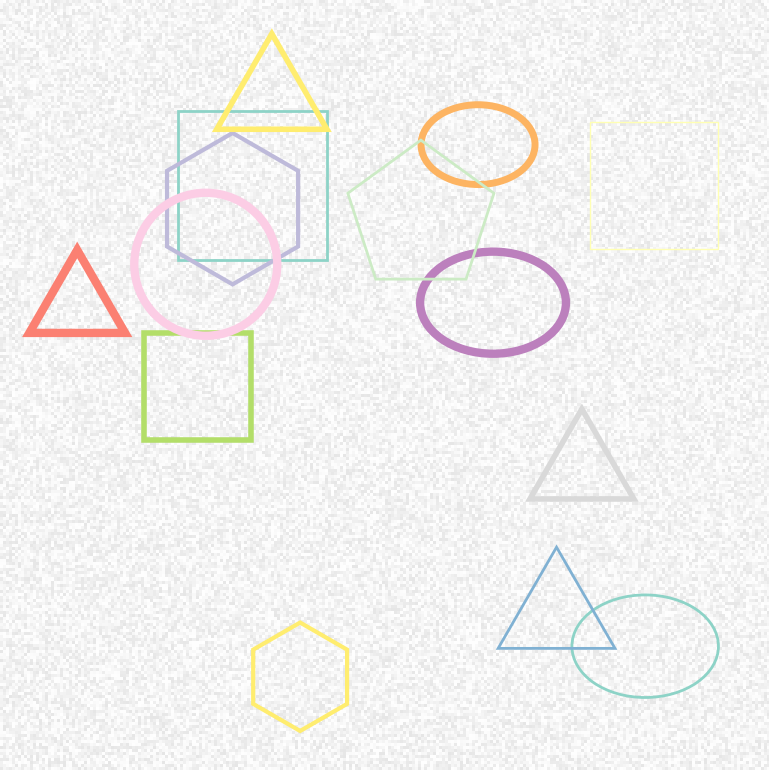[{"shape": "square", "thickness": 1, "radius": 0.48, "center": [0.328, 0.759]}, {"shape": "oval", "thickness": 1, "radius": 0.48, "center": [0.838, 0.161]}, {"shape": "square", "thickness": 0.5, "radius": 0.41, "center": [0.849, 0.759]}, {"shape": "hexagon", "thickness": 1.5, "radius": 0.49, "center": [0.302, 0.729]}, {"shape": "triangle", "thickness": 3, "radius": 0.36, "center": [0.1, 0.604]}, {"shape": "triangle", "thickness": 1, "radius": 0.44, "center": [0.723, 0.202]}, {"shape": "oval", "thickness": 2.5, "radius": 0.37, "center": [0.621, 0.812]}, {"shape": "square", "thickness": 2, "radius": 0.35, "center": [0.257, 0.498]}, {"shape": "circle", "thickness": 3, "radius": 0.46, "center": [0.267, 0.657]}, {"shape": "triangle", "thickness": 2, "radius": 0.39, "center": [0.756, 0.391]}, {"shape": "oval", "thickness": 3, "radius": 0.47, "center": [0.64, 0.607]}, {"shape": "pentagon", "thickness": 1, "radius": 0.5, "center": [0.547, 0.718]}, {"shape": "hexagon", "thickness": 1.5, "radius": 0.35, "center": [0.39, 0.121]}, {"shape": "triangle", "thickness": 2, "radius": 0.41, "center": [0.353, 0.873]}]